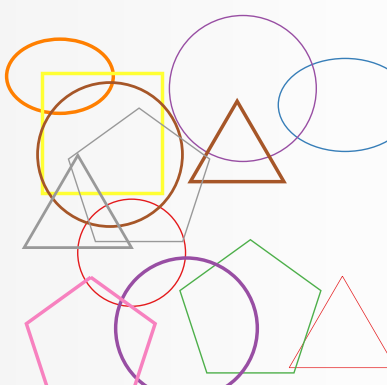[{"shape": "circle", "thickness": 1, "radius": 0.7, "center": [0.34, 0.344]}, {"shape": "triangle", "thickness": 0.5, "radius": 0.79, "center": [0.884, 0.124]}, {"shape": "oval", "thickness": 1, "radius": 0.86, "center": [0.891, 0.727]}, {"shape": "pentagon", "thickness": 1, "radius": 0.96, "center": [0.646, 0.186]}, {"shape": "circle", "thickness": 2.5, "radius": 0.91, "center": [0.481, 0.147]}, {"shape": "circle", "thickness": 1, "radius": 0.95, "center": [0.627, 0.77]}, {"shape": "oval", "thickness": 2.5, "radius": 0.69, "center": [0.155, 0.802]}, {"shape": "square", "thickness": 2.5, "radius": 0.78, "center": [0.263, 0.655]}, {"shape": "circle", "thickness": 2, "radius": 0.93, "center": [0.284, 0.599]}, {"shape": "triangle", "thickness": 2.5, "radius": 0.7, "center": [0.612, 0.598]}, {"shape": "pentagon", "thickness": 2.5, "radius": 0.87, "center": [0.234, 0.105]}, {"shape": "triangle", "thickness": 2, "radius": 0.8, "center": [0.201, 0.437]}, {"shape": "pentagon", "thickness": 1, "radius": 0.96, "center": [0.359, 0.528]}]